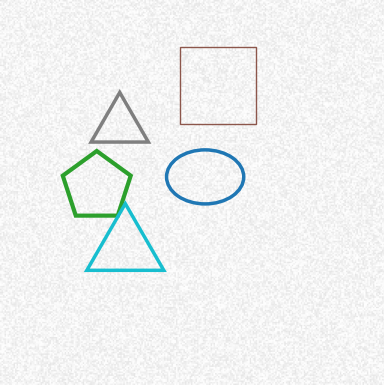[{"shape": "oval", "thickness": 2.5, "radius": 0.5, "center": [0.533, 0.541]}, {"shape": "pentagon", "thickness": 3, "radius": 0.46, "center": [0.251, 0.515]}, {"shape": "square", "thickness": 1, "radius": 0.5, "center": [0.565, 0.778]}, {"shape": "triangle", "thickness": 2.5, "radius": 0.43, "center": [0.311, 0.674]}, {"shape": "triangle", "thickness": 2.5, "radius": 0.58, "center": [0.325, 0.356]}]